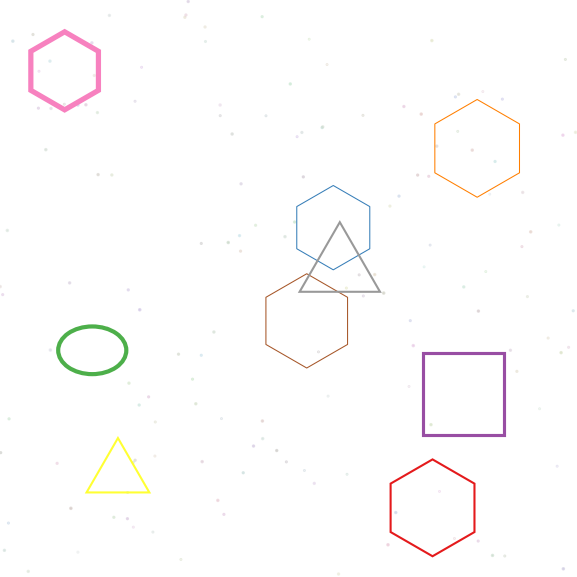[{"shape": "hexagon", "thickness": 1, "radius": 0.42, "center": [0.749, 0.12]}, {"shape": "hexagon", "thickness": 0.5, "radius": 0.37, "center": [0.577, 0.605]}, {"shape": "oval", "thickness": 2, "radius": 0.29, "center": [0.16, 0.393]}, {"shape": "square", "thickness": 1.5, "radius": 0.35, "center": [0.803, 0.317]}, {"shape": "hexagon", "thickness": 0.5, "radius": 0.42, "center": [0.826, 0.742]}, {"shape": "triangle", "thickness": 1, "radius": 0.31, "center": [0.204, 0.178]}, {"shape": "hexagon", "thickness": 0.5, "radius": 0.41, "center": [0.531, 0.444]}, {"shape": "hexagon", "thickness": 2.5, "radius": 0.34, "center": [0.112, 0.877]}, {"shape": "triangle", "thickness": 1, "radius": 0.4, "center": [0.588, 0.534]}]